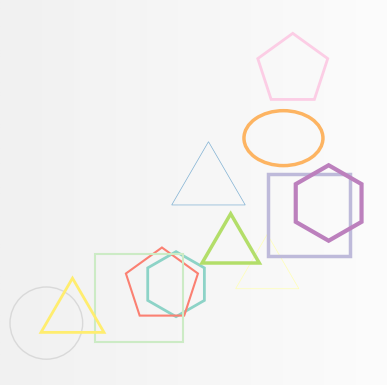[{"shape": "hexagon", "thickness": 2, "radius": 0.42, "center": [0.454, 0.262]}, {"shape": "triangle", "thickness": 0.5, "radius": 0.47, "center": [0.69, 0.297]}, {"shape": "square", "thickness": 2.5, "radius": 0.53, "center": [0.797, 0.441]}, {"shape": "pentagon", "thickness": 1.5, "radius": 0.49, "center": [0.418, 0.259]}, {"shape": "triangle", "thickness": 0.5, "radius": 0.55, "center": [0.538, 0.522]}, {"shape": "oval", "thickness": 2.5, "radius": 0.51, "center": [0.731, 0.641]}, {"shape": "triangle", "thickness": 2.5, "radius": 0.43, "center": [0.595, 0.359]}, {"shape": "pentagon", "thickness": 2, "radius": 0.47, "center": [0.755, 0.818]}, {"shape": "circle", "thickness": 1, "radius": 0.47, "center": [0.12, 0.161]}, {"shape": "hexagon", "thickness": 3, "radius": 0.49, "center": [0.848, 0.473]}, {"shape": "square", "thickness": 1.5, "radius": 0.57, "center": [0.359, 0.226]}, {"shape": "triangle", "thickness": 2, "radius": 0.47, "center": [0.187, 0.184]}]